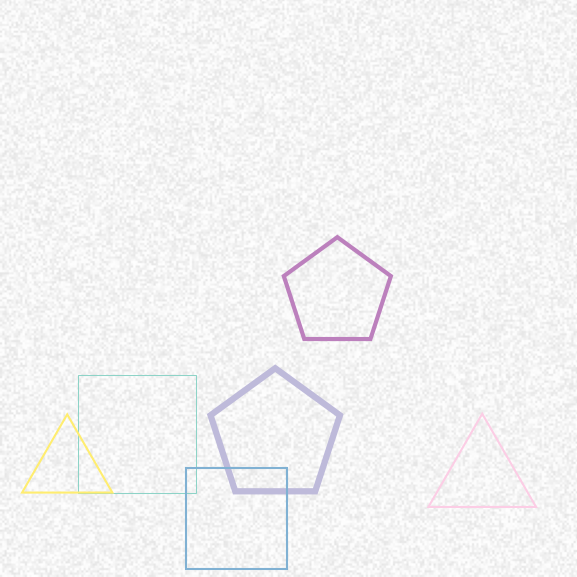[{"shape": "square", "thickness": 0.5, "radius": 0.51, "center": [0.237, 0.248]}, {"shape": "pentagon", "thickness": 3, "radius": 0.59, "center": [0.477, 0.244]}, {"shape": "square", "thickness": 1, "radius": 0.44, "center": [0.409, 0.101]}, {"shape": "triangle", "thickness": 1, "radius": 0.54, "center": [0.835, 0.175]}, {"shape": "pentagon", "thickness": 2, "radius": 0.49, "center": [0.584, 0.491]}, {"shape": "triangle", "thickness": 1, "radius": 0.45, "center": [0.116, 0.191]}]